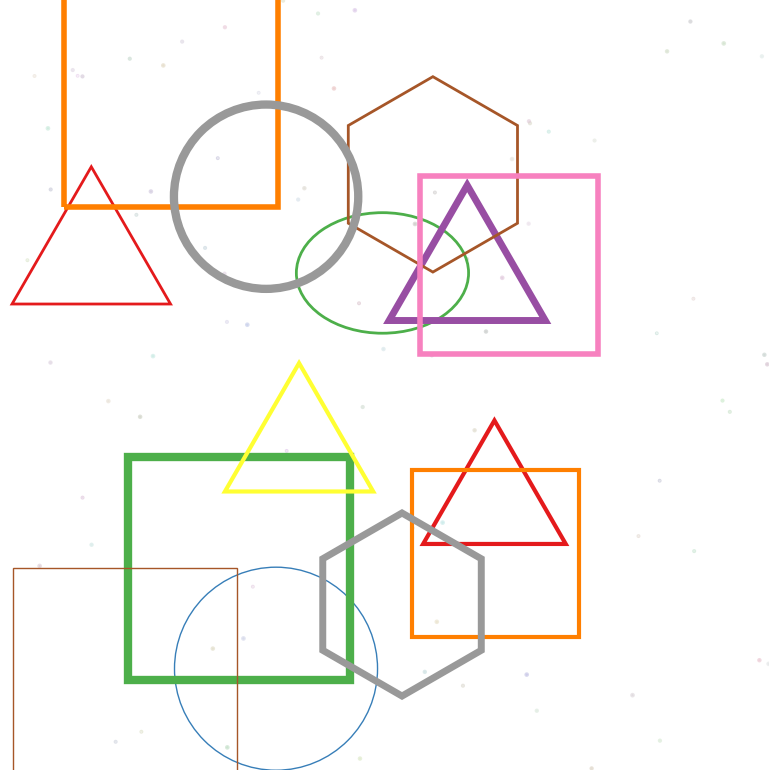[{"shape": "triangle", "thickness": 1, "radius": 0.59, "center": [0.119, 0.665]}, {"shape": "triangle", "thickness": 1.5, "radius": 0.53, "center": [0.642, 0.347]}, {"shape": "circle", "thickness": 0.5, "radius": 0.66, "center": [0.358, 0.132]}, {"shape": "square", "thickness": 3, "radius": 0.72, "center": [0.311, 0.262]}, {"shape": "oval", "thickness": 1, "radius": 0.56, "center": [0.497, 0.646]}, {"shape": "triangle", "thickness": 2.5, "radius": 0.59, "center": [0.607, 0.642]}, {"shape": "square", "thickness": 2, "radius": 0.7, "center": [0.222, 0.871]}, {"shape": "square", "thickness": 1.5, "radius": 0.54, "center": [0.644, 0.282]}, {"shape": "triangle", "thickness": 1.5, "radius": 0.56, "center": [0.388, 0.417]}, {"shape": "hexagon", "thickness": 1, "radius": 0.63, "center": [0.562, 0.774]}, {"shape": "square", "thickness": 0.5, "radius": 0.73, "center": [0.162, 0.117]}, {"shape": "square", "thickness": 2, "radius": 0.58, "center": [0.661, 0.656]}, {"shape": "hexagon", "thickness": 2.5, "radius": 0.59, "center": [0.522, 0.215]}, {"shape": "circle", "thickness": 3, "radius": 0.6, "center": [0.346, 0.745]}]